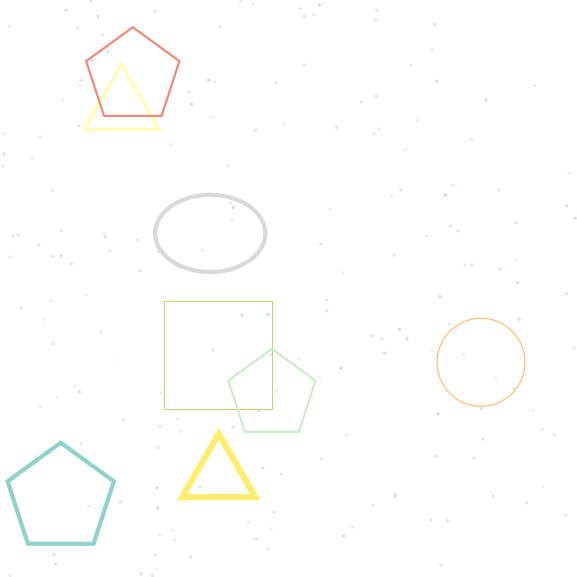[{"shape": "pentagon", "thickness": 2, "radius": 0.48, "center": [0.105, 0.136]}, {"shape": "triangle", "thickness": 1.5, "radius": 0.38, "center": [0.21, 0.813]}, {"shape": "pentagon", "thickness": 1, "radius": 0.42, "center": [0.23, 0.867]}, {"shape": "circle", "thickness": 0.5, "radius": 0.38, "center": [0.833, 0.372]}, {"shape": "square", "thickness": 0.5, "radius": 0.47, "center": [0.378, 0.384]}, {"shape": "oval", "thickness": 2, "radius": 0.48, "center": [0.364, 0.595]}, {"shape": "pentagon", "thickness": 1, "radius": 0.4, "center": [0.471, 0.316]}, {"shape": "triangle", "thickness": 3, "radius": 0.37, "center": [0.379, 0.175]}]